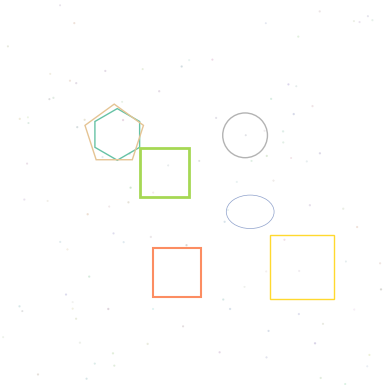[{"shape": "hexagon", "thickness": 1, "radius": 0.34, "center": [0.305, 0.651]}, {"shape": "square", "thickness": 1.5, "radius": 0.31, "center": [0.46, 0.292]}, {"shape": "oval", "thickness": 0.5, "radius": 0.31, "center": [0.65, 0.45]}, {"shape": "square", "thickness": 2, "radius": 0.32, "center": [0.428, 0.552]}, {"shape": "square", "thickness": 1, "radius": 0.42, "center": [0.785, 0.305]}, {"shape": "pentagon", "thickness": 1, "radius": 0.4, "center": [0.297, 0.65]}, {"shape": "circle", "thickness": 1, "radius": 0.29, "center": [0.637, 0.649]}]